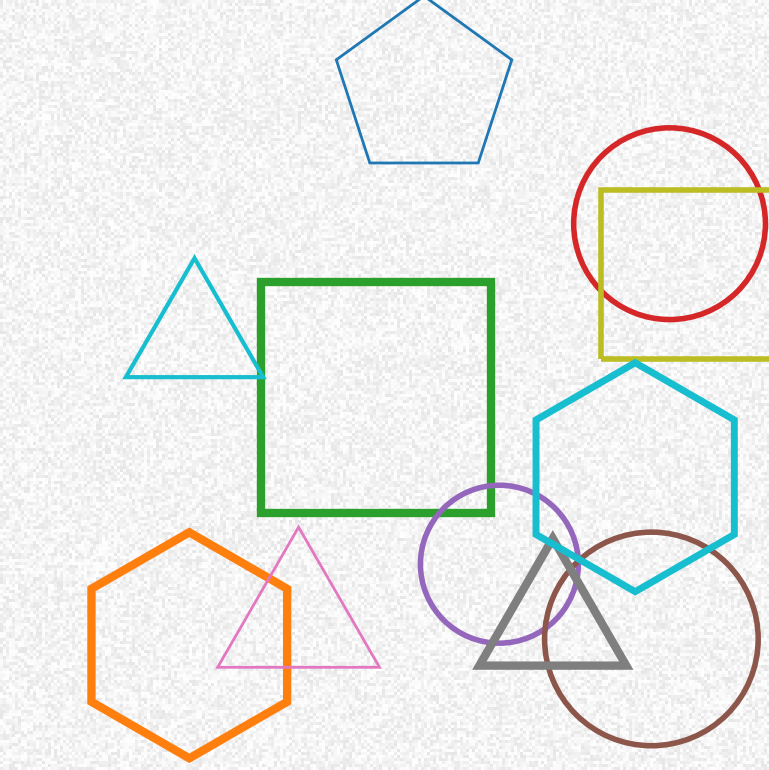[{"shape": "pentagon", "thickness": 1, "radius": 0.6, "center": [0.551, 0.885]}, {"shape": "hexagon", "thickness": 3, "radius": 0.73, "center": [0.246, 0.162]}, {"shape": "square", "thickness": 3, "radius": 0.75, "center": [0.488, 0.484]}, {"shape": "circle", "thickness": 2, "radius": 0.62, "center": [0.87, 0.709]}, {"shape": "circle", "thickness": 2, "radius": 0.51, "center": [0.649, 0.267]}, {"shape": "circle", "thickness": 2, "radius": 0.69, "center": [0.846, 0.17]}, {"shape": "triangle", "thickness": 1, "radius": 0.61, "center": [0.388, 0.194]}, {"shape": "triangle", "thickness": 3, "radius": 0.55, "center": [0.718, 0.191]}, {"shape": "square", "thickness": 2, "radius": 0.55, "center": [0.89, 0.644]}, {"shape": "triangle", "thickness": 1.5, "radius": 0.52, "center": [0.253, 0.562]}, {"shape": "hexagon", "thickness": 2.5, "radius": 0.74, "center": [0.825, 0.38]}]